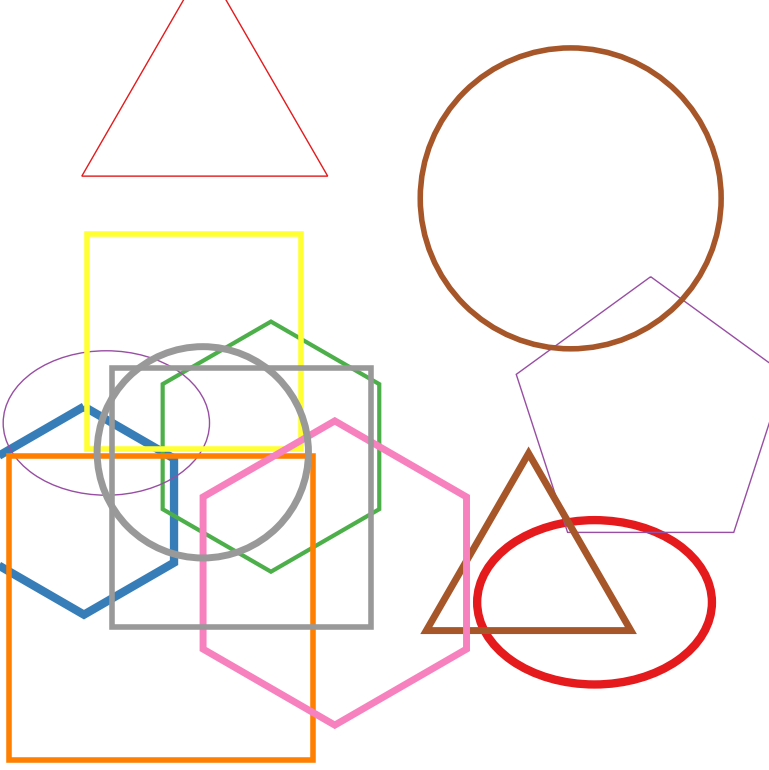[{"shape": "oval", "thickness": 3, "radius": 0.76, "center": [0.772, 0.218]}, {"shape": "triangle", "thickness": 0.5, "radius": 0.92, "center": [0.266, 0.863]}, {"shape": "hexagon", "thickness": 3, "radius": 0.68, "center": [0.109, 0.337]}, {"shape": "hexagon", "thickness": 1.5, "radius": 0.81, "center": [0.352, 0.42]}, {"shape": "oval", "thickness": 0.5, "radius": 0.67, "center": [0.138, 0.451]}, {"shape": "pentagon", "thickness": 0.5, "radius": 0.92, "center": [0.845, 0.457]}, {"shape": "square", "thickness": 2, "radius": 0.99, "center": [0.209, 0.21]}, {"shape": "square", "thickness": 2, "radius": 0.7, "center": [0.252, 0.556]}, {"shape": "triangle", "thickness": 2.5, "radius": 0.77, "center": [0.686, 0.258]}, {"shape": "circle", "thickness": 2, "radius": 0.98, "center": [0.741, 0.742]}, {"shape": "hexagon", "thickness": 2.5, "radius": 0.99, "center": [0.435, 0.256]}, {"shape": "circle", "thickness": 2.5, "radius": 0.69, "center": [0.263, 0.413]}, {"shape": "square", "thickness": 2, "radius": 0.84, "center": [0.314, 0.354]}]